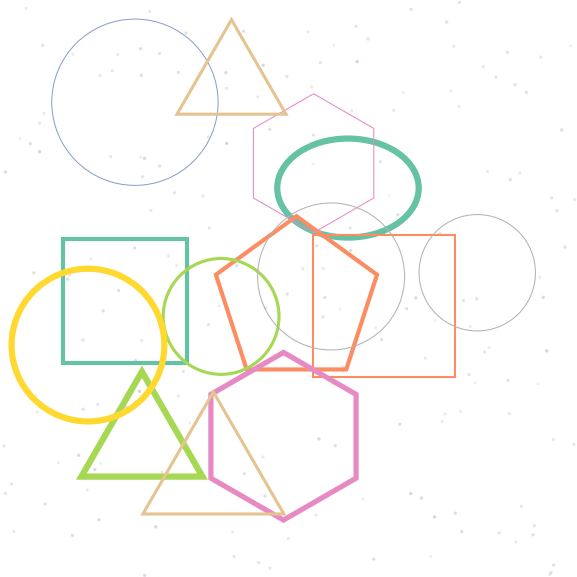[{"shape": "square", "thickness": 2, "radius": 0.54, "center": [0.217, 0.478]}, {"shape": "oval", "thickness": 3, "radius": 0.61, "center": [0.603, 0.673]}, {"shape": "pentagon", "thickness": 2, "radius": 0.73, "center": [0.513, 0.478]}, {"shape": "square", "thickness": 1, "radius": 0.61, "center": [0.665, 0.469]}, {"shape": "circle", "thickness": 0.5, "radius": 0.72, "center": [0.234, 0.822]}, {"shape": "hexagon", "thickness": 2.5, "radius": 0.73, "center": [0.491, 0.244]}, {"shape": "hexagon", "thickness": 0.5, "radius": 0.6, "center": [0.543, 0.717]}, {"shape": "circle", "thickness": 1.5, "radius": 0.5, "center": [0.383, 0.451]}, {"shape": "triangle", "thickness": 3, "radius": 0.61, "center": [0.246, 0.234]}, {"shape": "circle", "thickness": 3, "radius": 0.66, "center": [0.152, 0.402]}, {"shape": "triangle", "thickness": 1.5, "radius": 0.7, "center": [0.369, 0.18]}, {"shape": "triangle", "thickness": 1.5, "radius": 0.55, "center": [0.401, 0.856]}, {"shape": "circle", "thickness": 0.5, "radius": 0.64, "center": [0.573, 0.52]}, {"shape": "circle", "thickness": 0.5, "radius": 0.5, "center": [0.826, 0.527]}]